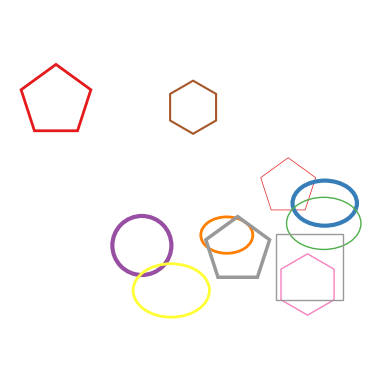[{"shape": "pentagon", "thickness": 0.5, "radius": 0.37, "center": [0.749, 0.515]}, {"shape": "pentagon", "thickness": 2, "radius": 0.48, "center": [0.145, 0.737]}, {"shape": "oval", "thickness": 3, "radius": 0.42, "center": [0.843, 0.472]}, {"shape": "oval", "thickness": 1, "radius": 0.48, "center": [0.841, 0.42]}, {"shape": "circle", "thickness": 3, "radius": 0.38, "center": [0.369, 0.362]}, {"shape": "oval", "thickness": 2, "radius": 0.34, "center": [0.589, 0.389]}, {"shape": "oval", "thickness": 2, "radius": 0.5, "center": [0.445, 0.246]}, {"shape": "hexagon", "thickness": 1.5, "radius": 0.34, "center": [0.502, 0.722]}, {"shape": "hexagon", "thickness": 1, "radius": 0.4, "center": [0.799, 0.261]}, {"shape": "square", "thickness": 1, "radius": 0.43, "center": [0.804, 0.306]}, {"shape": "pentagon", "thickness": 2.5, "radius": 0.44, "center": [0.617, 0.35]}]